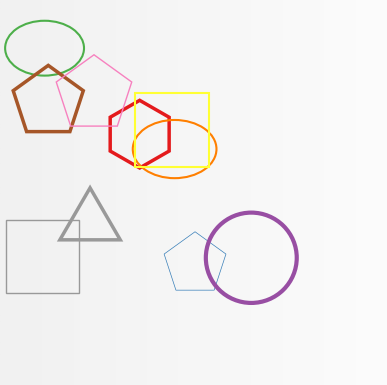[{"shape": "hexagon", "thickness": 2.5, "radius": 0.44, "center": [0.36, 0.652]}, {"shape": "pentagon", "thickness": 0.5, "radius": 0.42, "center": [0.503, 0.314]}, {"shape": "oval", "thickness": 1.5, "radius": 0.51, "center": [0.115, 0.875]}, {"shape": "circle", "thickness": 3, "radius": 0.59, "center": [0.648, 0.33]}, {"shape": "oval", "thickness": 1.5, "radius": 0.54, "center": [0.451, 0.613]}, {"shape": "square", "thickness": 1.5, "radius": 0.48, "center": [0.443, 0.662]}, {"shape": "pentagon", "thickness": 2.5, "radius": 0.48, "center": [0.125, 0.735]}, {"shape": "pentagon", "thickness": 1, "radius": 0.51, "center": [0.243, 0.755]}, {"shape": "triangle", "thickness": 2.5, "radius": 0.45, "center": [0.232, 0.422]}, {"shape": "square", "thickness": 1, "radius": 0.48, "center": [0.11, 0.333]}]